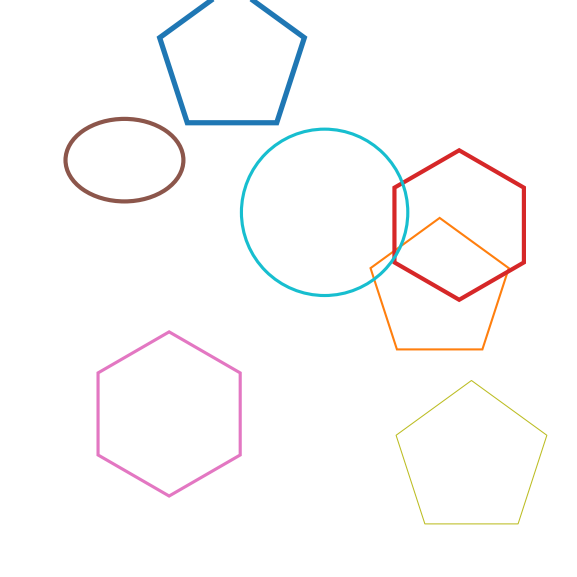[{"shape": "pentagon", "thickness": 2.5, "radius": 0.66, "center": [0.402, 0.893]}, {"shape": "pentagon", "thickness": 1, "radius": 0.63, "center": [0.761, 0.496]}, {"shape": "hexagon", "thickness": 2, "radius": 0.65, "center": [0.795, 0.609]}, {"shape": "oval", "thickness": 2, "radius": 0.51, "center": [0.216, 0.722]}, {"shape": "hexagon", "thickness": 1.5, "radius": 0.71, "center": [0.293, 0.282]}, {"shape": "pentagon", "thickness": 0.5, "radius": 0.69, "center": [0.816, 0.203]}, {"shape": "circle", "thickness": 1.5, "radius": 0.72, "center": [0.562, 0.631]}]